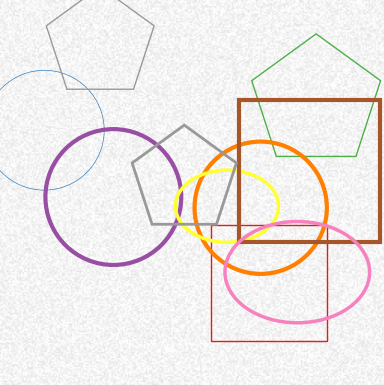[{"shape": "square", "thickness": 1, "radius": 0.76, "center": [0.699, 0.265]}, {"shape": "circle", "thickness": 0.5, "radius": 0.78, "center": [0.115, 0.662]}, {"shape": "pentagon", "thickness": 1, "radius": 0.88, "center": [0.821, 0.736]}, {"shape": "circle", "thickness": 3, "radius": 0.88, "center": [0.294, 0.488]}, {"shape": "circle", "thickness": 3, "radius": 0.86, "center": [0.677, 0.46]}, {"shape": "oval", "thickness": 2.5, "radius": 0.67, "center": [0.59, 0.464]}, {"shape": "square", "thickness": 3, "radius": 0.92, "center": [0.804, 0.555]}, {"shape": "oval", "thickness": 2.5, "radius": 0.94, "center": [0.772, 0.293]}, {"shape": "pentagon", "thickness": 1, "radius": 0.74, "center": [0.26, 0.887]}, {"shape": "pentagon", "thickness": 2, "radius": 0.71, "center": [0.479, 0.533]}]